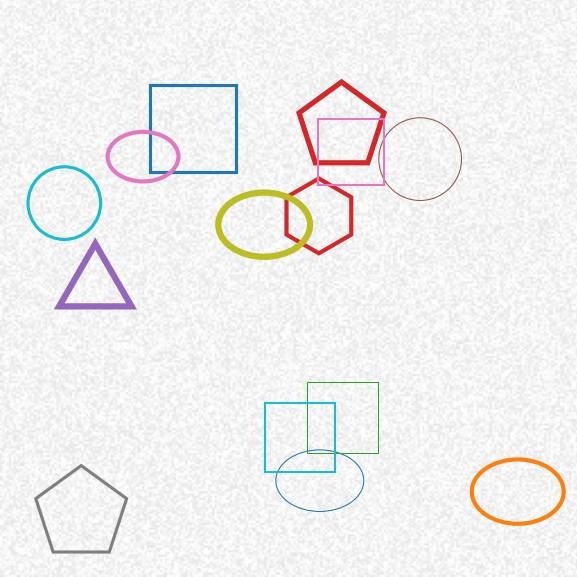[{"shape": "square", "thickness": 1.5, "radius": 0.38, "center": [0.334, 0.776]}, {"shape": "oval", "thickness": 0.5, "radius": 0.38, "center": [0.554, 0.167]}, {"shape": "oval", "thickness": 2, "radius": 0.4, "center": [0.897, 0.148]}, {"shape": "square", "thickness": 0.5, "radius": 0.31, "center": [0.593, 0.276]}, {"shape": "hexagon", "thickness": 2, "radius": 0.32, "center": [0.552, 0.625]}, {"shape": "pentagon", "thickness": 2.5, "radius": 0.39, "center": [0.591, 0.78]}, {"shape": "triangle", "thickness": 3, "radius": 0.36, "center": [0.165, 0.505]}, {"shape": "circle", "thickness": 0.5, "radius": 0.36, "center": [0.728, 0.724]}, {"shape": "oval", "thickness": 2, "radius": 0.31, "center": [0.248, 0.728]}, {"shape": "square", "thickness": 1, "radius": 0.29, "center": [0.607, 0.736]}, {"shape": "pentagon", "thickness": 1.5, "radius": 0.41, "center": [0.141, 0.11]}, {"shape": "oval", "thickness": 3, "radius": 0.4, "center": [0.457, 0.61]}, {"shape": "square", "thickness": 1, "radius": 0.3, "center": [0.52, 0.241]}, {"shape": "circle", "thickness": 1.5, "radius": 0.31, "center": [0.111, 0.647]}]